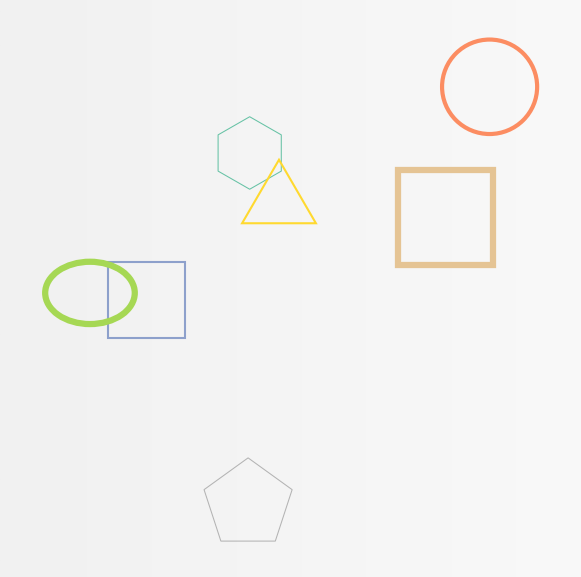[{"shape": "hexagon", "thickness": 0.5, "radius": 0.31, "center": [0.43, 0.734]}, {"shape": "circle", "thickness": 2, "radius": 0.41, "center": [0.842, 0.849]}, {"shape": "square", "thickness": 1, "radius": 0.33, "center": [0.252, 0.479]}, {"shape": "oval", "thickness": 3, "radius": 0.39, "center": [0.155, 0.492]}, {"shape": "triangle", "thickness": 1, "radius": 0.37, "center": [0.48, 0.649]}, {"shape": "square", "thickness": 3, "radius": 0.41, "center": [0.766, 0.623]}, {"shape": "pentagon", "thickness": 0.5, "radius": 0.4, "center": [0.427, 0.127]}]